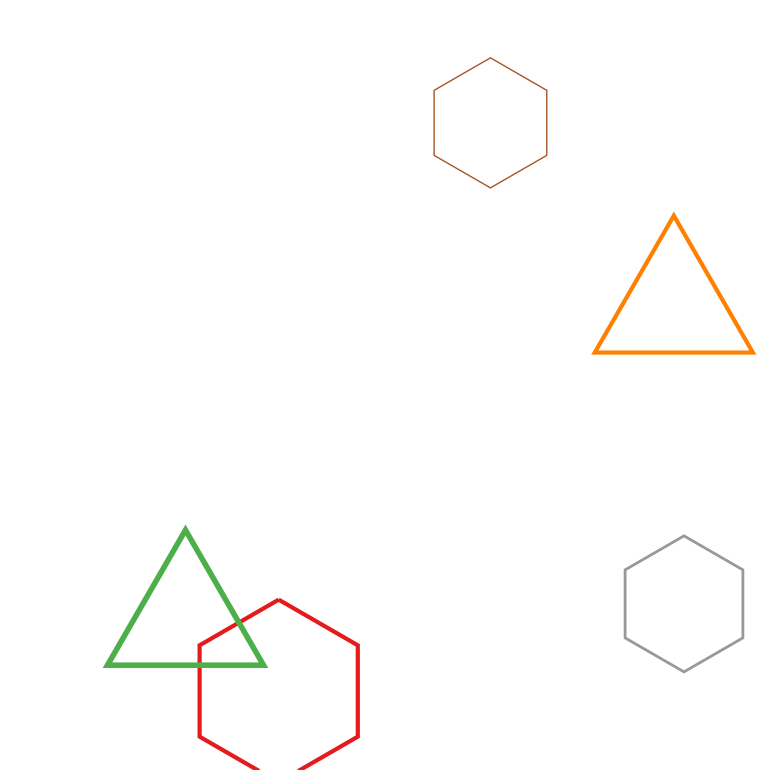[{"shape": "hexagon", "thickness": 1.5, "radius": 0.59, "center": [0.362, 0.103]}, {"shape": "triangle", "thickness": 2, "radius": 0.58, "center": [0.241, 0.195]}, {"shape": "triangle", "thickness": 1.5, "radius": 0.59, "center": [0.875, 0.601]}, {"shape": "hexagon", "thickness": 0.5, "radius": 0.42, "center": [0.637, 0.84]}, {"shape": "hexagon", "thickness": 1, "radius": 0.44, "center": [0.888, 0.216]}]